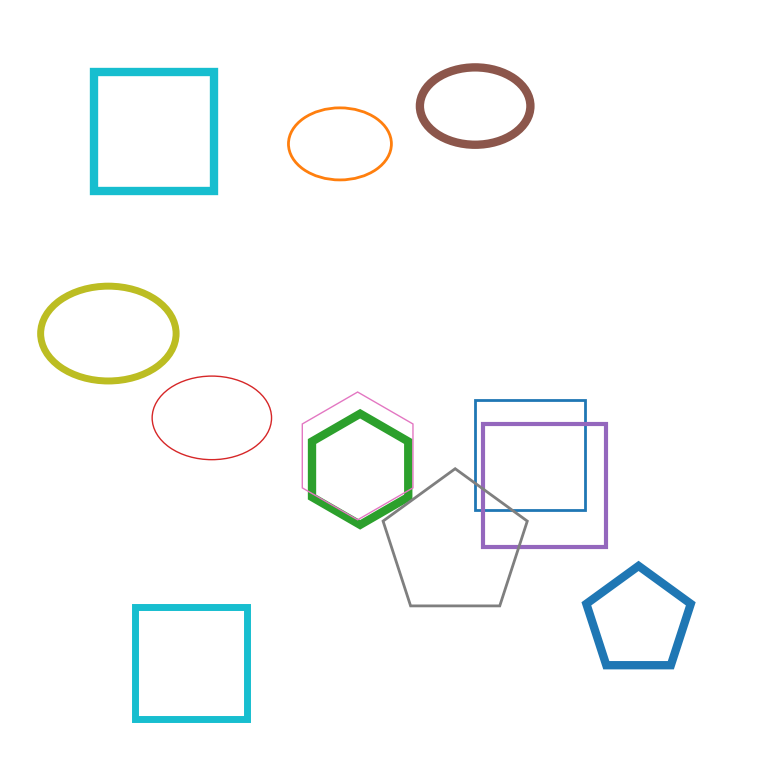[{"shape": "square", "thickness": 1, "radius": 0.36, "center": [0.688, 0.409]}, {"shape": "pentagon", "thickness": 3, "radius": 0.36, "center": [0.829, 0.194]}, {"shape": "oval", "thickness": 1, "radius": 0.33, "center": [0.441, 0.813]}, {"shape": "hexagon", "thickness": 3, "radius": 0.36, "center": [0.468, 0.391]}, {"shape": "oval", "thickness": 0.5, "radius": 0.39, "center": [0.275, 0.457]}, {"shape": "square", "thickness": 1.5, "radius": 0.4, "center": [0.707, 0.37]}, {"shape": "oval", "thickness": 3, "radius": 0.36, "center": [0.617, 0.862]}, {"shape": "hexagon", "thickness": 0.5, "radius": 0.41, "center": [0.464, 0.408]}, {"shape": "pentagon", "thickness": 1, "radius": 0.49, "center": [0.591, 0.293]}, {"shape": "oval", "thickness": 2.5, "radius": 0.44, "center": [0.141, 0.567]}, {"shape": "square", "thickness": 3, "radius": 0.39, "center": [0.2, 0.829]}, {"shape": "square", "thickness": 2.5, "radius": 0.36, "center": [0.249, 0.139]}]